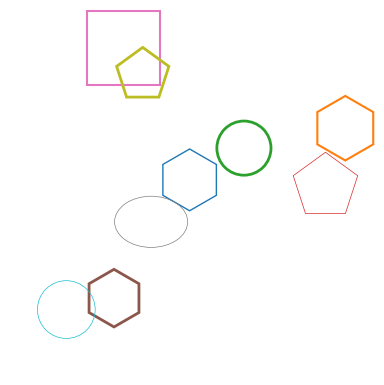[{"shape": "hexagon", "thickness": 1, "radius": 0.4, "center": [0.493, 0.533]}, {"shape": "hexagon", "thickness": 1.5, "radius": 0.42, "center": [0.897, 0.667]}, {"shape": "circle", "thickness": 2, "radius": 0.35, "center": [0.634, 0.615]}, {"shape": "pentagon", "thickness": 0.5, "radius": 0.44, "center": [0.845, 0.516]}, {"shape": "hexagon", "thickness": 2, "radius": 0.37, "center": [0.296, 0.226]}, {"shape": "square", "thickness": 1.5, "radius": 0.48, "center": [0.321, 0.875]}, {"shape": "oval", "thickness": 0.5, "radius": 0.47, "center": [0.393, 0.424]}, {"shape": "pentagon", "thickness": 2, "radius": 0.36, "center": [0.371, 0.806]}, {"shape": "circle", "thickness": 0.5, "radius": 0.38, "center": [0.172, 0.196]}]